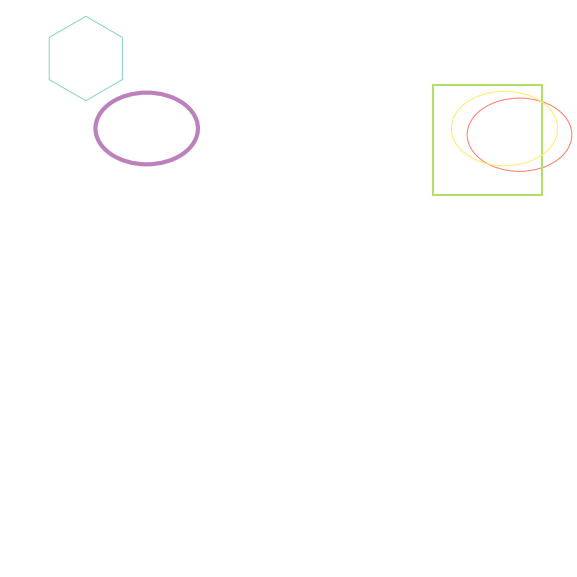[{"shape": "hexagon", "thickness": 0.5, "radius": 0.37, "center": [0.149, 0.898]}, {"shape": "oval", "thickness": 0.5, "radius": 0.45, "center": [0.9, 0.766]}, {"shape": "square", "thickness": 1, "radius": 0.47, "center": [0.844, 0.757]}, {"shape": "oval", "thickness": 2, "radius": 0.44, "center": [0.254, 0.777]}, {"shape": "oval", "thickness": 0.5, "radius": 0.46, "center": [0.874, 0.777]}]